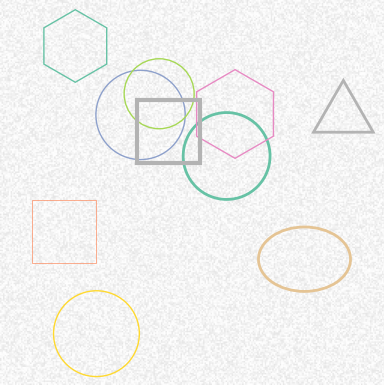[{"shape": "hexagon", "thickness": 1, "radius": 0.47, "center": [0.196, 0.881]}, {"shape": "circle", "thickness": 2, "radius": 0.56, "center": [0.589, 0.595]}, {"shape": "square", "thickness": 0.5, "radius": 0.41, "center": [0.166, 0.4]}, {"shape": "circle", "thickness": 1, "radius": 0.58, "center": [0.365, 0.702]}, {"shape": "hexagon", "thickness": 1, "radius": 0.58, "center": [0.611, 0.704]}, {"shape": "circle", "thickness": 1, "radius": 0.45, "center": [0.413, 0.756]}, {"shape": "circle", "thickness": 1, "radius": 0.56, "center": [0.25, 0.133]}, {"shape": "oval", "thickness": 2, "radius": 0.6, "center": [0.791, 0.327]}, {"shape": "triangle", "thickness": 2, "radius": 0.45, "center": [0.892, 0.701]}, {"shape": "square", "thickness": 3, "radius": 0.41, "center": [0.438, 0.659]}]